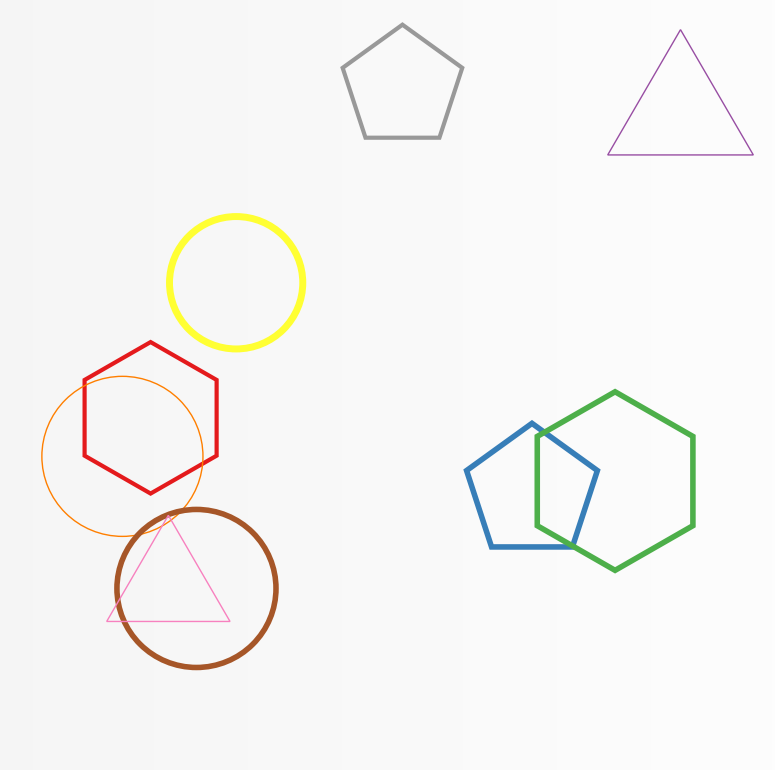[{"shape": "hexagon", "thickness": 1.5, "radius": 0.49, "center": [0.194, 0.457]}, {"shape": "pentagon", "thickness": 2, "radius": 0.44, "center": [0.686, 0.361]}, {"shape": "hexagon", "thickness": 2, "radius": 0.58, "center": [0.794, 0.375]}, {"shape": "triangle", "thickness": 0.5, "radius": 0.54, "center": [0.878, 0.853]}, {"shape": "circle", "thickness": 0.5, "radius": 0.52, "center": [0.158, 0.407]}, {"shape": "circle", "thickness": 2.5, "radius": 0.43, "center": [0.305, 0.633]}, {"shape": "circle", "thickness": 2, "radius": 0.51, "center": [0.254, 0.236]}, {"shape": "triangle", "thickness": 0.5, "radius": 0.46, "center": [0.217, 0.239]}, {"shape": "pentagon", "thickness": 1.5, "radius": 0.41, "center": [0.519, 0.887]}]